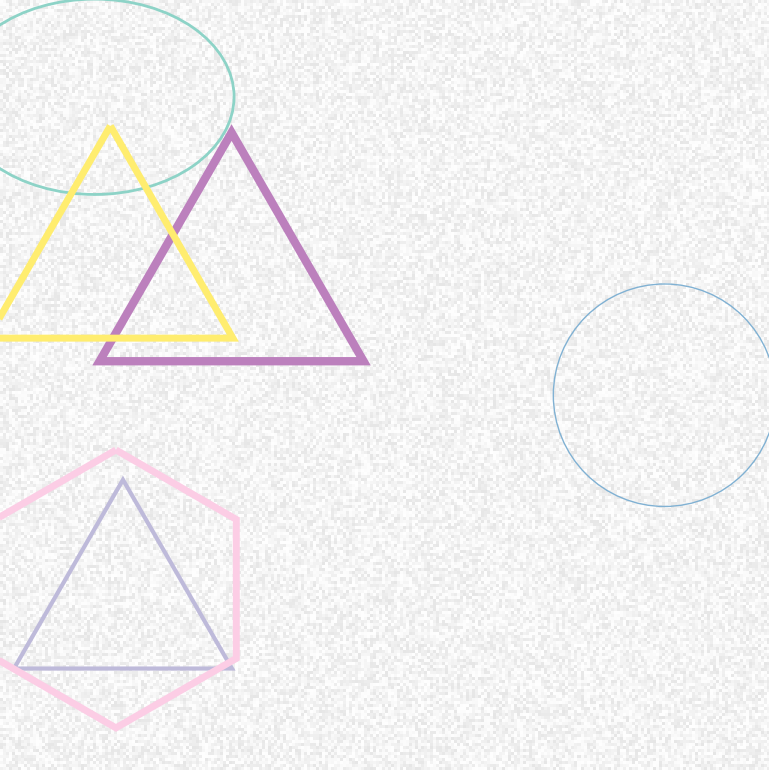[{"shape": "oval", "thickness": 1, "radius": 0.91, "center": [0.123, 0.874]}, {"shape": "triangle", "thickness": 1.5, "radius": 0.82, "center": [0.16, 0.213]}, {"shape": "circle", "thickness": 0.5, "radius": 0.72, "center": [0.863, 0.487]}, {"shape": "hexagon", "thickness": 2.5, "radius": 0.9, "center": [0.151, 0.235]}, {"shape": "triangle", "thickness": 3, "radius": 0.99, "center": [0.301, 0.63]}, {"shape": "triangle", "thickness": 2.5, "radius": 0.92, "center": [0.143, 0.653]}]